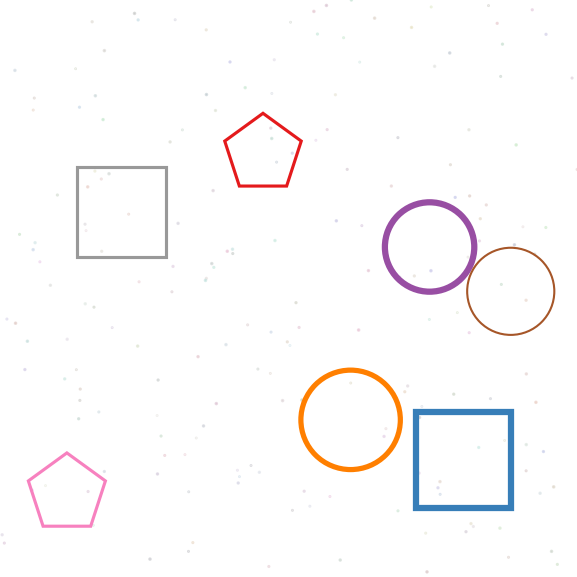[{"shape": "pentagon", "thickness": 1.5, "radius": 0.35, "center": [0.455, 0.733]}, {"shape": "square", "thickness": 3, "radius": 0.41, "center": [0.803, 0.202]}, {"shape": "circle", "thickness": 3, "radius": 0.39, "center": [0.744, 0.571]}, {"shape": "circle", "thickness": 2.5, "radius": 0.43, "center": [0.607, 0.272]}, {"shape": "circle", "thickness": 1, "radius": 0.38, "center": [0.884, 0.495]}, {"shape": "pentagon", "thickness": 1.5, "radius": 0.35, "center": [0.116, 0.145]}, {"shape": "square", "thickness": 1.5, "radius": 0.39, "center": [0.21, 0.632]}]